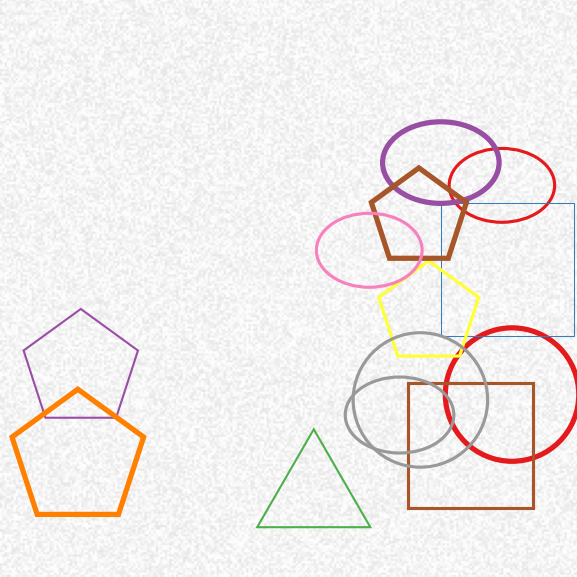[{"shape": "oval", "thickness": 1.5, "radius": 0.46, "center": [0.869, 0.678]}, {"shape": "circle", "thickness": 2.5, "radius": 0.58, "center": [0.887, 0.316]}, {"shape": "square", "thickness": 0.5, "radius": 0.57, "center": [0.879, 0.532]}, {"shape": "triangle", "thickness": 1, "radius": 0.57, "center": [0.543, 0.143]}, {"shape": "pentagon", "thickness": 1, "radius": 0.52, "center": [0.14, 0.36]}, {"shape": "oval", "thickness": 2.5, "radius": 0.5, "center": [0.763, 0.718]}, {"shape": "pentagon", "thickness": 2.5, "radius": 0.6, "center": [0.135, 0.205]}, {"shape": "pentagon", "thickness": 1.5, "radius": 0.46, "center": [0.742, 0.456]}, {"shape": "square", "thickness": 1.5, "radius": 0.54, "center": [0.815, 0.227]}, {"shape": "pentagon", "thickness": 2.5, "radius": 0.43, "center": [0.725, 0.622]}, {"shape": "oval", "thickness": 1.5, "radius": 0.46, "center": [0.639, 0.566]}, {"shape": "circle", "thickness": 1.5, "radius": 0.58, "center": [0.728, 0.307]}, {"shape": "oval", "thickness": 1.5, "radius": 0.47, "center": [0.692, 0.28]}]